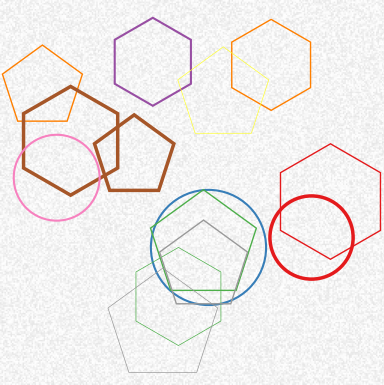[{"shape": "circle", "thickness": 2.5, "radius": 0.54, "center": [0.809, 0.383]}, {"shape": "hexagon", "thickness": 1, "radius": 0.75, "center": [0.858, 0.477]}, {"shape": "circle", "thickness": 1.5, "radius": 0.75, "center": [0.542, 0.357]}, {"shape": "pentagon", "thickness": 1, "radius": 0.72, "center": [0.528, 0.363]}, {"shape": "hexagon", "thickness": 0.5, "radius": 0.64, "center": [0.463, 0.23]}, {"shape": "hexagon", "thickness": 1.5, "radius": 0.57, "center": [0.397, 0.84]}, {"shape": "pentagon", "thickness": 1, "radius": 0.55, "center": [0.11, 0.774]}, {"shape": "hexagon", "thickness": 1, "radius": 0.59, "center": [0.704, 0.831]}, {"shape": "pentagon", "thickness": 0.5, "radius": 0.62, "center": [0.58, 0.754]}, {"shape": "hexagon", "thickness": 2.5, "radius": 0.71, "center": [0.183, 0.634]}, {"shape": "pentagon", "thickness": 2.5, "radius": 0.54, "center": [0.349, 0.593]}, {"shape": "circle", "thickness": 1.5, "radius": 0.56, "center": [0.147, 0.538]}, {"shape": "pentagon", "thickness": 0.5, "radius": 0.75, "center": [0.423, 0.154]}, {"shape": "pentagon", "thickness": 1, "radius": 0.6, "center": [0.529, 0.308]}]